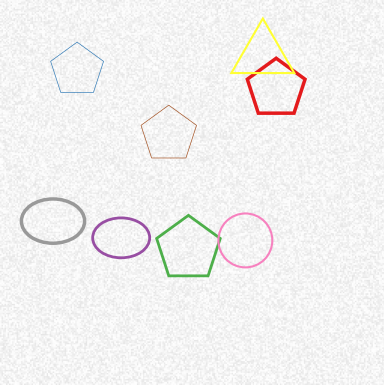[{"shape": "pentagon", "thickness": 2.5, "radius": 0.39, "center": [0.717, 0.77]}, {"shape": "pentagon", "thickness": 0.5, "radius": 0.36, "center": [0.2, 0.818]}, {"shape": "pentagon", "thickness": 2, "radius": 0.43, "center": [0.489, 0.354]}, {"shape": "oval", "thickness": 2, "radius": 0.37, "center": [0.315, 0.382]}, {"shape": "triangle", "thickness": 1.5, "radius": 0.47, "center": [0.683, 0.857]}, {"shape": "pentagon", "thickness": 0.5, "radius": 0.38, "center": [0.438, 0.651]}, {"shape": "circle", "thickness": 1.5, "radius": 0.35, "center": [0.637, 0.376]}, {"shape": "oval", "thickness": 2.5, "radius": 0.41, "center": [0.138, 0.426]}]